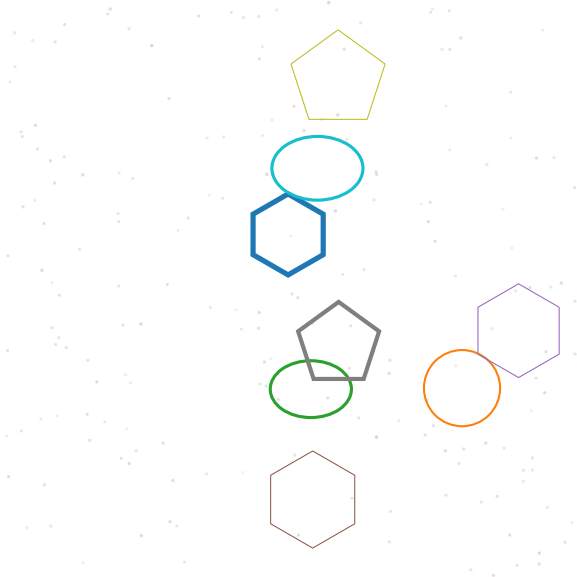[{"shape": "hexagon", "thickness": 2.5, "radius": 0.35, "center": [0.499, 0.593]}, {"shape": "circle", "thickness": 1, "radius": 0.33, "center": [0.8, 0.327]}, {"shape": "oval", "thickness": 1.5, "radius": 0.35, "center": [0.538, 0.325]}, {"shape": "hexagon", "thickness": 0.5, "radius": 0.41, "center": [0.898, 0.426]}, {"shape": "hexagon", "thickness": 0.5, "radius": 0.42, "center": [0.541, 0.134]}, {"shape": "pentagon", "thickness": 2, "radius": 0.37, "center": [0.586, 0.403]}, {"shape": "pentagon", "thickness": 0.5, "radius": 0.43, "center": [0.585, 0.862]}, {"shape": "oval", "thickness": 1.5, "radius": 0.39, "center": [0.55, 0.708]}]